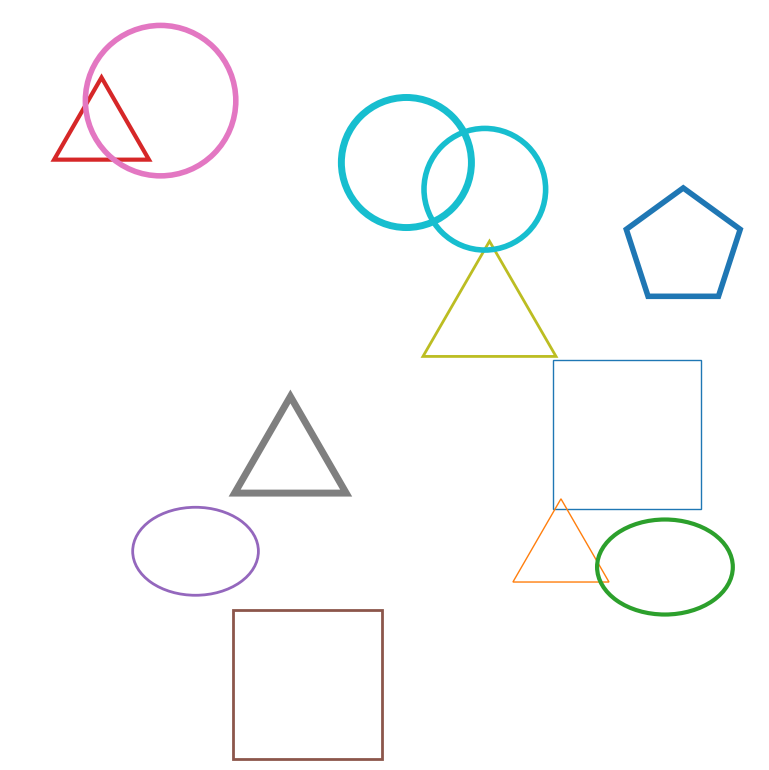[{"shape": "square", "thickness": 0.5, "radius": 0.48, "center": [0.814, 0.435]}, {"shape": "pentagon", "thickness": 2, "radius": 0.39, "center": [0.887, 0.678]}, {"shape": "triangle", "thickness": 0.5, "radius": 0.36, "center": [0.729, 0.28]}, {"shape": "oval", "thickness": 1.5, "radius": 0.44, "center": [0.864, 0.264]}, {"shape": "triangle", "thickness": 1.5, "radius": 0.36, "center": [0.132, 0.828]}, {"shape": "oval", "thickness": 1, "radius": 0.41, "center": [0.254, 0.284]}, {"shape": "square", "thickness": 1, "radius": 0.48, "center": [0.4, 0.111]}, {"shape": "circle", "thickness": 2, "radius": 0.49, "center": [0.209, 0.869]}, {"shape": "triangle", "thickness": 2.5, "radius": 0.42, "center": [0.377, 0.401]}, {"shape": "triangle", "thickness": 1, "radius": 0.5, "center": [0.636, 0.587]}, {"shape": "circle", "thickness": 2.5, "radius": 0.42, "center": [0.528, 0.789]}, {"shape": "circle", "thickness": 2, "radius": 0.39, "center": [0.63, 0.754]}]